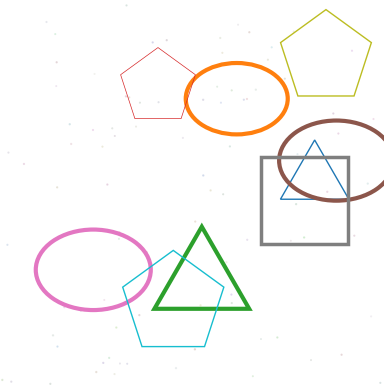[{"shape": "triangle", "thickness": 1, "radius": 0.51, "center": [0.817, 0.534]}, {"shape": "oval", "thickness": 3, "radius": 0.66, "center": [0.615, 0.744]}, {"shape": "triangle", "thickness": 3, "radius": 0.71, "center": [0.524, 0.269]}, {"shape": "pentagon", "thickness": 0.5, "radius": 0.51, "center": [0.41, 0.774]}, {"shape": "oval", "thickness": 3, "radius": 0.74, "center": [0.874, 0.583]}, {"shape": "oval", "thickness": 3, "radius": 0.75, "center": [0.242, 0.299]}, {"shape": "square", "thickness": 2.5, "radius": 0.57, "center": [0.792, 0.48]}, {"shape": "pentagon", "thickness": 1, "radius": 0.62, "center": [0.847, 0.851]}, {"shape": "pentagon", "thickness": 1, "radius": 0.69, "center": [0.45, 0.211]}]